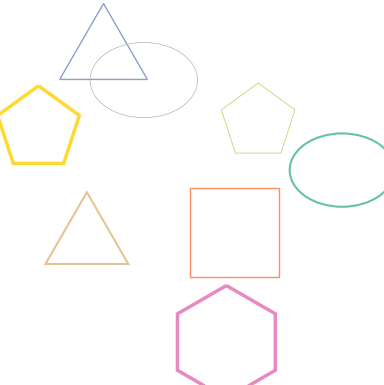[{"shape": "oval", "thickness": 1.5, "radius": 0.68, "center": [0.889, 0.558]}, {"shape": "square", "thickness": 1, "radius": 0.58, "center": [0.608, 0.397]}, {"shape": "triangle", "thickness": 1, "radius": 0.66, "center": [0.269, 0.859]}, {"shape": "hexagon", "thickness": 2.5, "radius": 0.73, "center": [0.588, 0.112]}, {"shape": "pentagon", "thickness": 0.5, "radius": 0.5, "center": [0.671, 0.684]}, {"shape": "pentagon", "thickness": 2.5, "radius": 0.56, "center": [0.1, 0.666]}, {"shape": "triangle", "thickness": 1.5, "radius": 0.62, "center": [0.226, 0.376]}, {"shape": "oval", "thickness": 0.5, "radius": 0.7, "center": [0.374, 0.792]}]